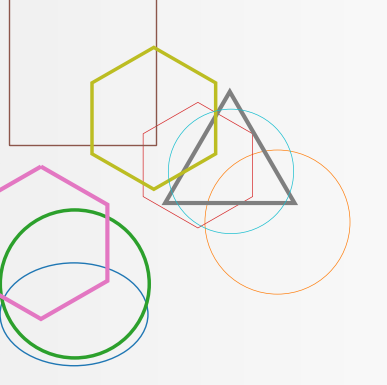[{"shape": "oval", "thickness": 1, "radius": 0.95, "center": [0.191, 0.184]}, {"shape": "circle", "thickness": 0.5, "radius": 0.94, "center": [0.716, 0.423]}, {"shape": "circle", "thickness": 2.5, "radius": 0.96, "center": [0.193, 0.263]}, {"shape": "hexagon", "thickness": 0.5, "radius": 0.82, "center": [0.511, 0.571]}, {"shape": "square", "thickness": 1, "radius": 0.95, "center": [0.213, 0.814]}, {"shape": "hexagon", "thickness": 3, "radius": 0.99, "center": [0.106, 0.369]}, {"shape": "triangle", "thickness": 3, "radius": 0.96, "center": [0.593, 0.569]}, {"shape": "hexagon", "thickness": 2.5, "radius": 0.92, "center": [0.397, 0.693]}, {"shape": "circle", "thickness": 0.5, "radius": 0.81, "center": [0.596, 0.555]}]